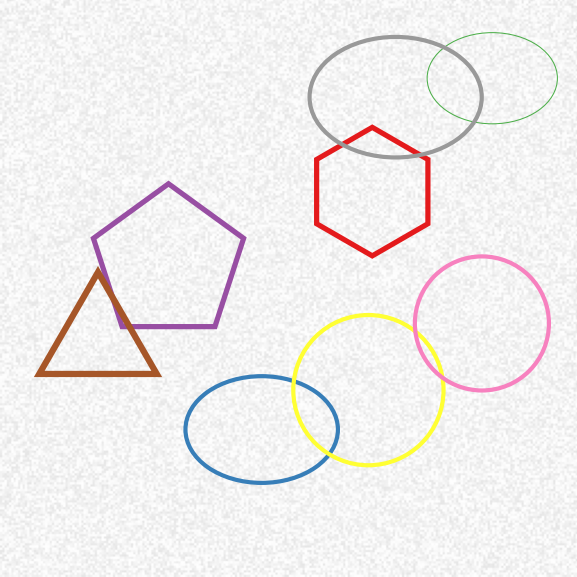[{"shape": "hexagon", "thickness": 2.5, "radius": 0.56, "center": [0.645, 0.667]}, {"shape": "oval", "thickness": 2, "radius": 0.66, "center": [0.453, 0.255]}, {"shape": "oval", "thickness": 0.5, "radius": 0.56, "center": [0.852, 0.864]}, {"shape": "pentagon", "thickness": 2.5, "radius": 0.68, "center": [0.292, 0.544]}, {"shape": "circle", "thickness": 2, "radius": 0.65, "center": [0.638, 0.324]}, {"shape": "triangle", "thickness": 3, "radius": 0.59, "center": [0.17, 0.41]}, {"shape": "circle", "thickness": 2, "radius": 0.58, "center": [0.834, 0.439]}, {"shape": "oval", "thickness": 2, "radius": 0.75, "center": [0.685, 0.831]}]